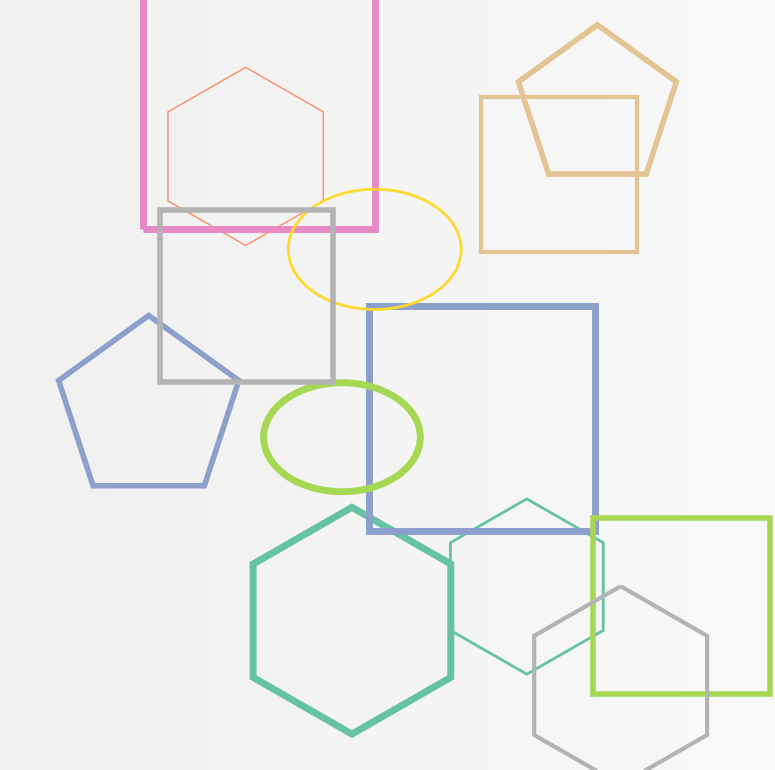[{"shape": "hexagon", "thickness": 1, "radius": 0.57, "center": [0.68, 0.238]}, {"shape": "hexagon", "thickness": 2.5, "radius": 0.74, "center": [0.454, 0.194]}, {"shape": "hexagon", "thickness": 0.5, "radius": 0.58, "center": [0.317, 0.797]}, {"shape": "square", "thickness": 2.5, "radius": 0.73, "center": [0.622, 0.457]}, {"shape": "pentagon", "thickness": 2, "radius": 0.61, "center": [0.192, 0.468]}, {"shape": "square", "thickness": 2.5, "radius": 0.75, "center": [0.335, 0.852]}, {"shape": "oval", "thickness": 2.5, "radius": 0.51, "center": [0.441, 0.432]}, {"shape": "square", "thickness": 2, "radius": 0.57, "center": [0.879, 0.213]}, {"shape": "oval", "thickness": 1, "radius": 0.56, "center": [0.484, 0.676]}, {"shape": "pentagon", "thickness": 2, "radius": 0.54, "center": [0.771, 0.861]}, {"shape": "square", "thickness": 1.5, "radius": 0.5, "center": [0.721, 0.773]}, {"shape": "square", "thickness": 2, "radius": 0.56, "center": [0.318, 0.615]}, {"shape": "hexagon", "thickness": 1.5, "radius": 0.64, "center": [0.801, 0.11]}]